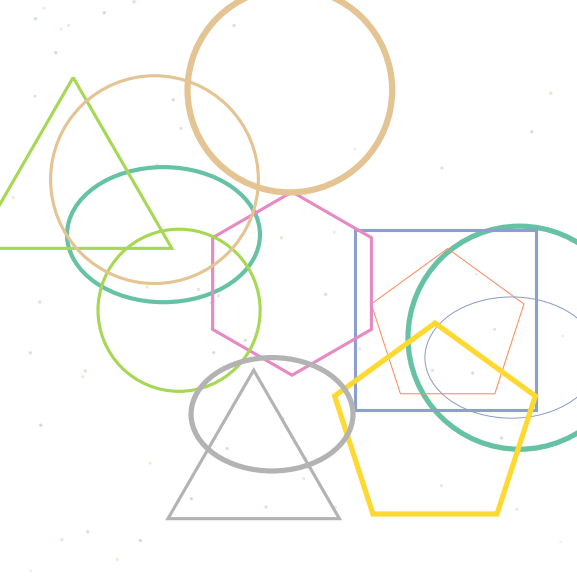[{"shape": "circle", "thickness": 2.5, "radius": 0.97, "center": [0.9, 0.414]}, {"shape": "oval", "thickness": 2, "radius": 0.84, "center": [0.283, 0.593]}, {"shape": "pentagon", "thickness": 0.5, "radius": 0.7, "center": [0.775, 0.43]}, {"shape": "oval", "thickness": 0.5, "radius": 0.75, "center": [0.886, 0.38]}, {"shape": "square", "thickness": 1.5, "radius": 0.78, "center": [0.771, 0.446]}, {"shape": "hexagon", "thickness": 1.5, "radius": 0.79, "center": [0.506, 0.508]}, {"shape": "circle", "thickness": 1.5, "radius": 0.7, "center": [0.31, 0.462]}, {"shape": "triangle", "thickness": 1.5, "radius": 0.99, "center": [0.127, 0.668]}, {"shape": "pentagon", "thickness": 2.5, "radius": 0.91, "center": [0.753, 0.257]}, {"shape": "circle", "thickness": 1.5, "radius": 0.9, "center": [0.267, 0.688]}, {"shape": "circle", "thickness": 3, "radius": 0.89, "center": [0.502, 0.843]}, {"shape": "triangle", "thickness": 1.5, "radius": 0.86, "center": [0.439, 0.187]}, {"shape": "oval", "thickness": 2.5, "radius": 0.7, "center": [0.471, 0.282]}]